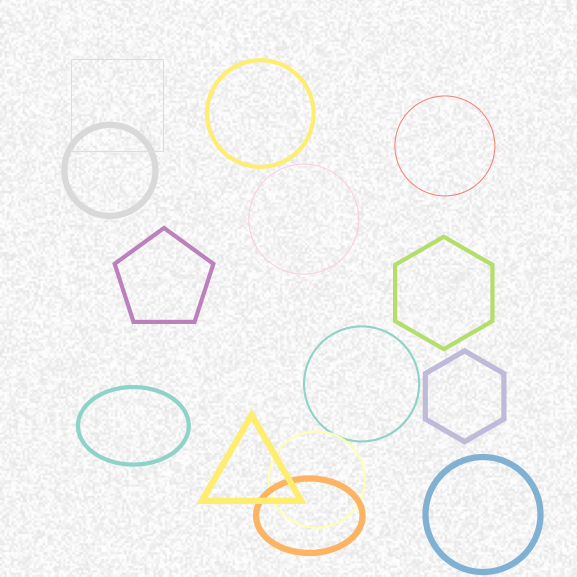[{"shape": "oval", "thickness": 2, "radius": 0.48, "center": [0.231, 0.262]}, {"shape": "circle", "thickness": 1, "radius": 0.5, "center": [0.626, 0.334]}, {"shape": "circle", "thickness": 1, "radius": 0.42, "center": [0.549, 0.169]}, {"shape": "hexagon", "thickness": 2.5, "radius": 0.39, "center": [0.805, 0.313]}, {"shape": "circle", "thickness": 0.5, "radius": 0.43, "center": [0.77, 0.746]}, {"shape": "circle", "thickness": 3, "radius": 0.5, "center": [0.836, 0.108]}, {"shape": "oval", "thickness": 3, "radius": 0.46, "center": [0.536, 0.106]}, {"shape": "hexagon", "thickness": 2, "radius": 0.49, "center": [0.768, 0.492]}, {"shape": "circle", "thickness": 0.5, "radius": 0.48, "center": [0.526, 0.62]}, {"shape": "circle", "thickness": 3, "radius": 0.39, "center": [0.19, 0.704]}, {"shape": "pentagon", "thickness": 2, "radius": 0.45, "center": [0.284, 0.514]}, {"shape": "square", "thickness": 0.5, "radius": 0.4, "center": [0.203, 0.818]}, {"shape": "circle", "thickness": 2, "radius": 0.46, "center": [0.451, 0.803]}, {"shape": "triangle", "thickness": 3, "radius": 0.5, "center": [0.436, 0.181]}]